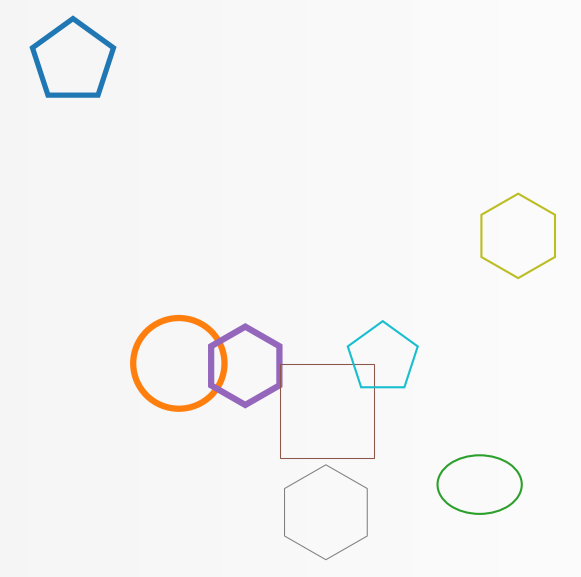[{"shape": "pentagon", "thickness": 2.5, "radius": 0.37, "center": [0.126, 0.894]}, {"shape": "circle", "thickness": 3, "radius": 0.39, "center": [0.308, 0.37]}, {"shape": "oval", "thickness": 1, "radius": 0.36, "center": [0.825, 0.16]}, {"shape": "hexagon", "thickness": 3, "radius": 0.34, "center": [0.422, 0.366]}, {"shape": "square", "thickness": 0.5, "radius": 0.4, "center": [0.563, 0.288]}, {"shape": "hexagon", "thickness": 0.5, "radius": 0.41, "center": [0.561, 0.112]}, {"shape": "hexagon", "thickness": 1, "radius": 0.37, "center": [0.892, 0.591]}, {"shape": "pentagon", "thickness": 1, "radius": 0.32, "center": [0.659, 0.38]}]